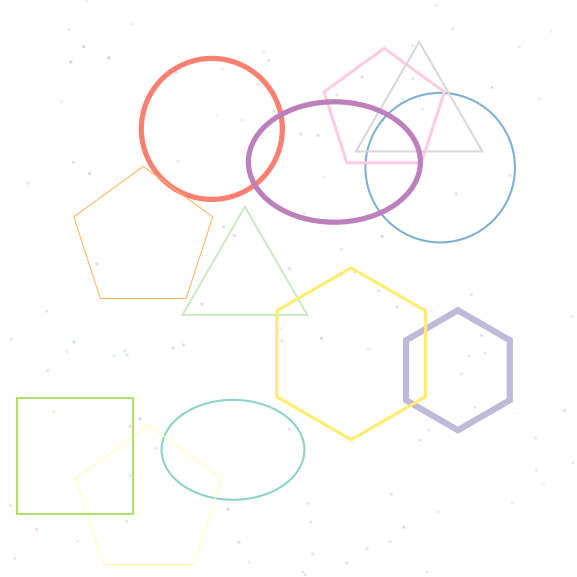[{"shape": "oval", "thickness": 1, "radius": 0.62, "center": [0.403, 0.22]}, {"shape": "pentagon", "thickness": 0.5, "radius": 0.67, "center": [0.258, 0.129]}, {"shape": "hexagon", "thickness": 3, "radius": 0.52, "center": [0.793, 0.358]}, {"shape": "circle", "thickness": 2.5, "radius": 0.61, "center": [0.367, 0.776]}, {"shape": "circle", "thickness": 1, "radius": 0.65, "center": [0.762, 0.709]}, {"shape": "pentagon", "thickness": 0.5, "radius": 0.63, "center": [0.248, 0.585]}, {"shape": "square", "thickness": 1, "radius": 0.5, "center": [0.13, 0.21]}, {"shape": "pentagon", "thickness": 1.5, "radius": 0.55, "center": [0.665, 0.806]}, {"shape": "triangle", "thickness": 1, "radius": 0.63, "center": [0.726, 0.8]}, {"shape": "oval", "thickness": 2.5, "radius": 0.74, "center": [0.579, 0.719]}, {"shape": "triangle", "thickness": 1, "radius": 0.62, "center": [0.424, 0.516]}, {"shape": "hexagon", "thickness": 1.5, "radius": 0.74, "center": [0.608, 0.387]}]